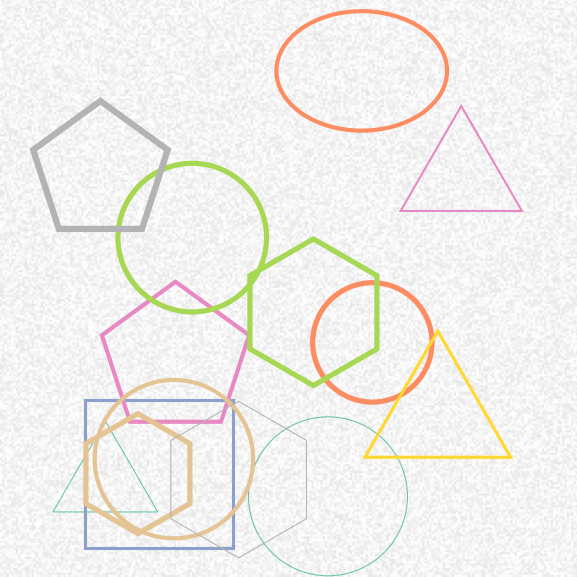[{"shape": "triangle", "thickness": 0.5, "radius": 0.52, "center": [0.183, 0.165]}, {"shape": "circle", "thickness": 0.5, "radius": 0.69, "center": [0.568, 0.14]}, {"shape": "circle", "thickness": 2.5, "radius": 0.52, "center": [0.645, 0.406]}, {"shape": "oval", "thickness": 2, "radius": 0.74, "center": [0.626, 0.876]}, {"shape": "square", "thickness": 1.5, "radius": 0.64, "center": [0.275, 0.179]}, {"shape": "pentagon", "thickness": 2, "radius": 0.67, "center": [0.304, 0.377]}, {"shape": "triangle", "thickness": 1, "radius": 0.61, "center": [0.799, 0.694]}, {"shape": "hexagon", "thickness": 2.5, "radius": 0.63, "center": [0.543, 0.458]}, {"shape": "circle", "thickness": 2.5, "radius": 0.64, "center": [0.333, 0.588]}, {"shape": "triangle", "thickness": 1.5, "radius": 0.73, "center": [0.758, 0.28]}, {"shape": "circle", "thickness": 2, "radius": 0.69, "center": [0.301, 0.204]}, {"shape": "hexagon", "thickness": 2.5, "radius": 0.52, "center": [0.239, 0.179]}, {"shape": "pentagon", "thickness": 3, "radius": 0.61, "center": [0.174, 0.702]}, {"shape": "hexagon", "thickness": 0.5, "radius": 0.68, "center": [0.413, 0.169]}]